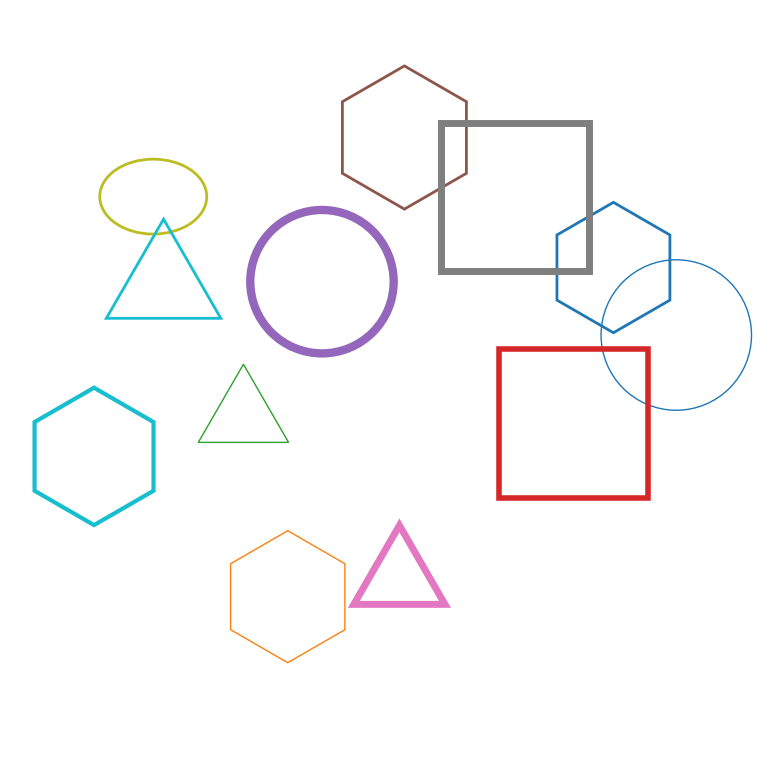[{"shape": "circle", "thickness": 0.5, "radius": 0.49, "center": [0.878, 0.565]}, {"shape": "hexagon", "thickness": 1, "radius": 0.42, "center": [0.797, 0.653]}, {"shape": "hexagon", "thickness": 0.5, "radius": 0.43, "center": [0.374, 0.225]}, {"shape": "triangle", "thickness": 0.5, "radius": 0.34, "center": [0.316, 0.459]}, {"shape": "square", "thickness": 2, "radius": 0.48, "center": [0.745, 0.45]}, {"shape": "circle", "thickness": 3, "radius": 0.47, "center": [0.418, 0.634]}, {"shape": "hexagon", "thickness": 1, "radius": 0.46, "center": [0.525, 0.821]}, {"shape": "triangle", "thickness": 2.5, "radius": 0.34, "center": [0.519, 0.249]}, {"shape": "square", "thickness": 2.5, "radius": 0.48, "center": [0.669, 0.744]}, {"shape": "oval", "thickness": 1, "radius": 0.35, "center": [0.199, 0.745]}, {"shape": "triangle", "thickness": 1, "radius": 0.43, "center": [0.212, 0.63]}, {"shape": "hexagon", "thickness": 1.5, "radius": 0.45, "center": [0.122, 0.407]}]